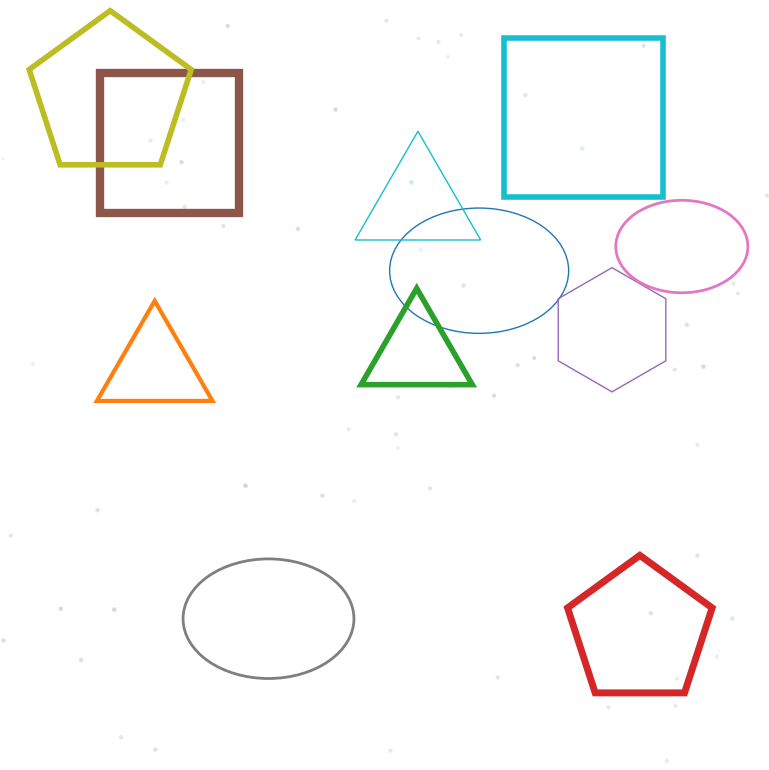[{"shape": "oval", "thickness": 0.5, "radius": 0.58, "center": [0.622, 0.648]}, {"shape": "triangle", "thickness": 1.5, "radius": 0.43, "center": [0.201, 0.523]}, {"shape": "triangle", "thickness": 2, "radius": 0.42, "center": [0.541, 0.542]}, {"shape": "pentagon", "thickness": 2.5, "radius": 0.49, "center": [0.831, 0.18]}, {"shape": "hexagon", "thickness": 0.5, "radius": 0.4, "center": [0.795, 0.572]}, {"shape": "square", "thickness": 3, "radius": 0.45, "center": [0.22, 0.814]}, {"shape": "oval", "thickness": 1, "radius": 0.43, "center": [0.885, 0.68]}, {"shape": "oval", "thickness": 1, "radius": 0.55, "center": [0.349, 0.196]}, {"shape": "pentagon", "thickness": 2, "radius": 0.55, "center": [0.143, 0.875]}, {"shape": "square", "thickness": 2, "radius": 0.52, "center": [0.758, 0.847]}, {"shape": "triangle", "thickness": 0.5, "radius": 0.47, "center": [0.543, 0.735]}]